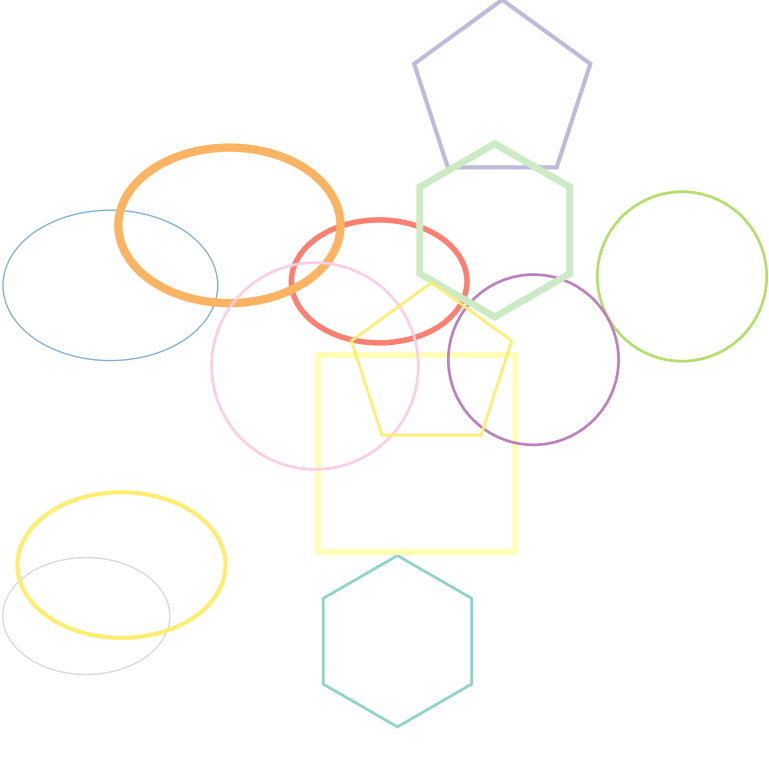[{"shape": "hexagon", "thickness": 1, "radius": 0.56, "center": [0.516, 0.167]}, {"shape": "square", "thickness": 2, "radius": 0.64, "center": [0.541, 0.411]}, {"shape": "pentagon", "thickness": 1.5, "radius": 0.6, "center": [0.652, 0.88]}, {"shape": "oval", "thickness": 2, "radius": 0.57, "center": [0.492, 0.635]}, {"shape": "oval", "thickness": 0.5, "radius": 0.7, "center": [0.143, 0.629]}, {"shape": "oval", "thickness": 3, "radius": 0.72, "center": [0.298, 0.707]}, {"shape": "circle", "thickness": 1, "radius": 0.55, "center": [0.886, 0.641]}, {"shape": "circle", "thickness": 1, "radius": 0.67, "center": [0.409, 0.525]}, {"shape": "oval", "thickness": 0.5, "radius": 0.54, "center": [0.112, 0.2]}, {"shape": "circle", "thickness": 1, "radius": 0.55, "center": [0.693, 0.533]}, {"shape": "hexagon", "thickness": 2.5, "radius": 0.56, "center": [0.643, 0.701]}, {"shape": "pentagon", "thickness": 1, "radius": 0.55, "center": [0.56, 0.524]}, {"shape": "oval", "thickness": 1.5, "radius": 0.68, "center": [0.158, 0.266]}]